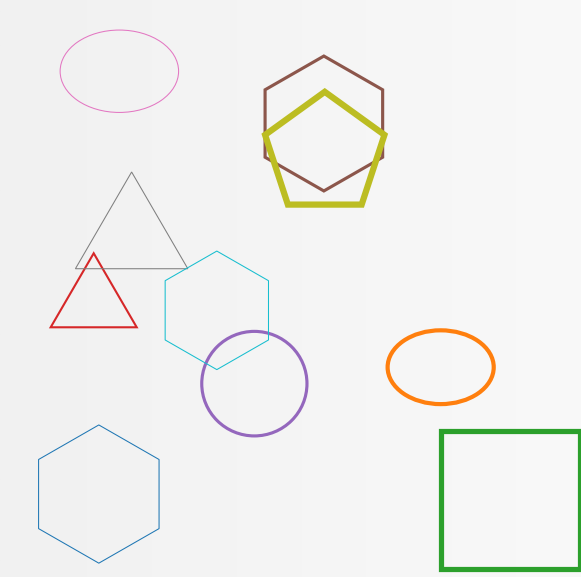[{"shape": "hexagon", "thickness": 0.5, "radius": 0.6, "center": [0.17, 0.144]}, {"shape": "oval", "thickness": 2, "radius": 0.46, "center": [0.758, 0.363]}, {"shape": "square", "thickness": 2.5, "radius": 0.6, "center": [0.878, 0.134]}, {"shape": "triangle", "thickness": 1, "radius": 0.43, "center": [0.161, 0.475]}, {"shape": "circle", "thickness": 1.5, "radius": 0.45, "center": [0.438, 0.335]}, {"shape": "hexagon", "thickness": 1.5, "radius": 0.58, "center": [0.557, 0.785]}, {"shape": "oval", "thickness": 0.5, "radius": 0.51, "center": [0.205, 0.876]}, {"shape": "triangle", "thickness": 0.5, "radius": 0.56, "center": [0.226, 0.59]}, {"shape": "pentagon", "thickness": 3, "radius": 0.54, "center": [0.559, 0.732]}, {"shape": "hexagon", "thickness": 0.5, "radius": 0.51, "center": [0.373, 0.462]}]